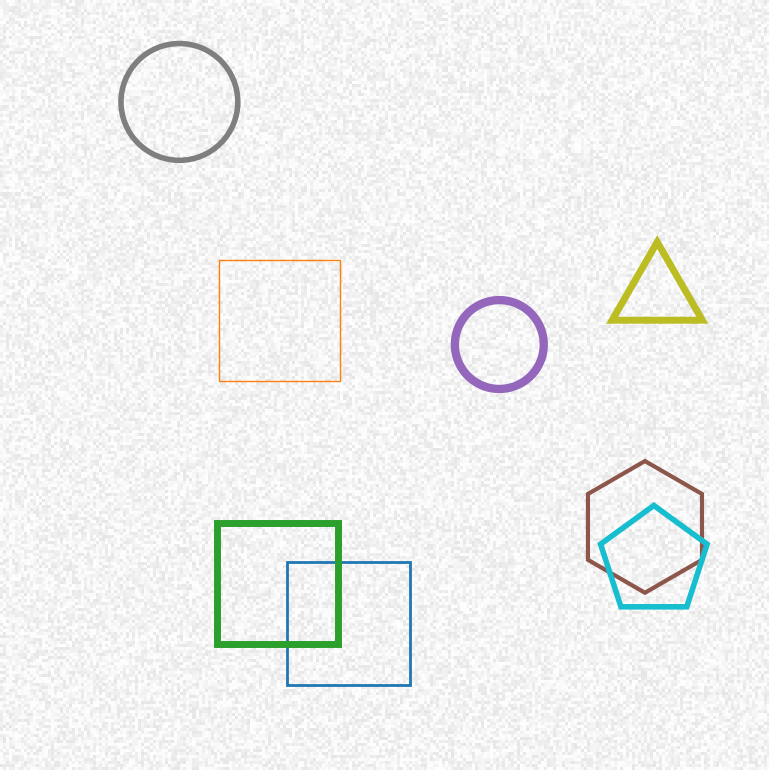[{"shape": "square", "thickness": 1, "radius": 0.4, "center": [0.452, 0.19]}, {"shape": "square", "thickness": 0.5, "radius": 0.39, "center": [0.363, 0.584]}, {"shape": "square", "thickness": 2.5, "radius": 0.39, "center": [0.36, 0.242]}, {"shape": "circle", "thickness": 3, "radius": 0.29, "center": [0.648, 0.553]}, {"shape": "hexagon", "thickness": 1.5, "radius": 0.43, "center": [0.838, 0.316]}, {"shape": "circle", "thickness": 2, "radius": 0.38, "center": [0.233, 0.868]}, {"shape": "triangle", "thickness": 2.5, "radius": 0.34, "center": [0.854, 0.618]}, {"shape": "pentagon", "thickness": 2, "radius": 0.36, "center": [0.849, 0.271]}]